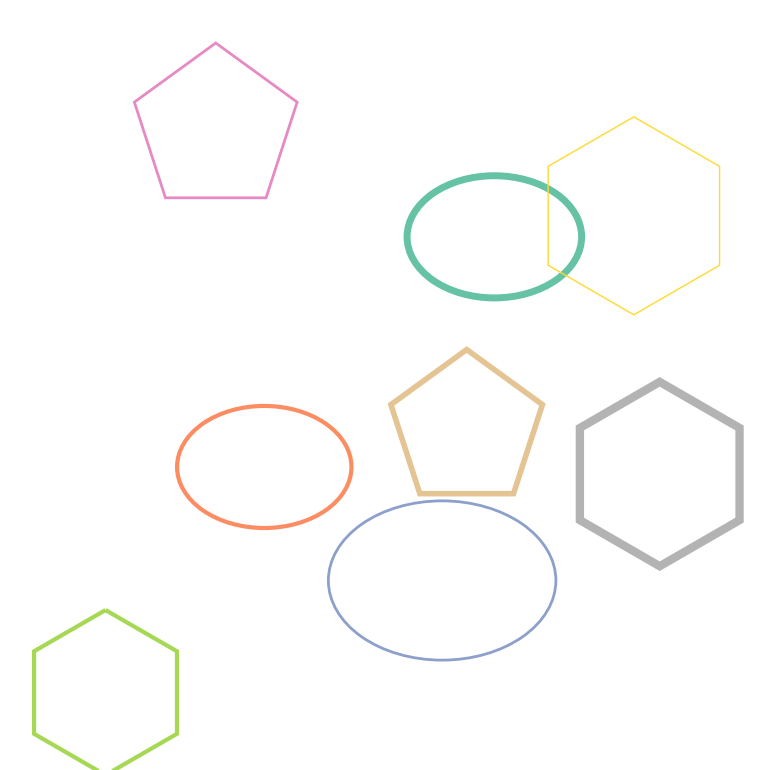[{"shape": "oval", "thickness": 2.5, "radius": 0.57, "center": [0.642, 0.692]}, {"shape": "oval", "thickness": 1.5, "radius": 0.57, "center": [0.343, 0.394]}, {"shape": "oval", "thickness": 1, "radius": 0.74, "center": [0.574, 0.246]}, {"shape": "pentagon", "thickness": 1, "radius": 0.56, "center": [0.28, 0.833]}, {"shape": "hexagon", "thickness": 1.5, "radius": 0.54, "center": [0.137, 0.101]}, {"shape": "hexagon", "thickness": 0.5, "radius": 0.64, "center": [0.823, 0.72]}, {"shape": "pentagon", "thickness": 2, "radius": 0.52, "center": [0.606, 0.443]}, {"shape": "hexagon", "thickness": 3, "radius": 0.6, "center": [0.857, 0.384]}]